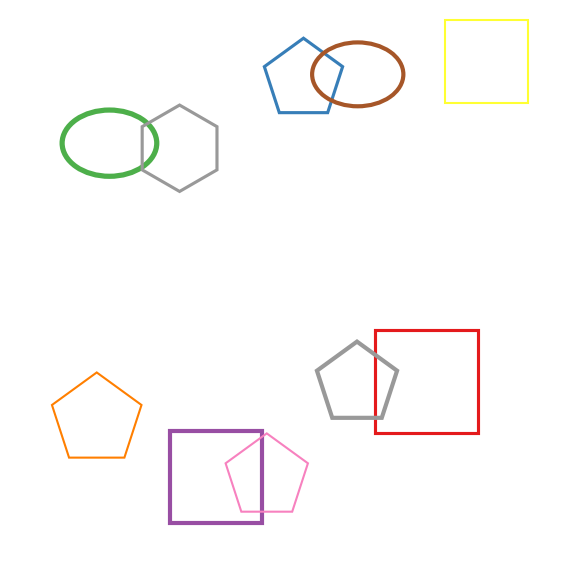[{"shape": "square", "thickness": 1.5, "radius": 0.45, "center": [0.739, 0.338]}, {"shape": "pentagon", "thickness": 1.5, "radius": 0.36, "center": [0.526, 0.862]}, {"shape": "oval", "thickness": 2.5, "radius": 0.41, "center": [0.19, 0.751]}, {"shape": "square", "thickness": 2, "radius": 0.4, "center": [0.374, 0.173]}, {"shape": "pentagon", "thickness": 1, "radius": 0.41, "center": [0.167, 0.273]}, {"shape": "square", "thickness": 1, "radius": 0.36, "center": [0.843, 0.893]}, {"shape": "oval", "thickness": 2, "radius": 0.4, "center": [0.619, 0.87]}, {"shape": "pentagon", "thickness": 1, "radius": 0.37, "center": [0.462, 0.174]}, {"shape": "hexagon", "thickness": 1.5, "radius": 0.37, "center": [0.311, 0.742]}, {"shape": "pentagon", "thickness": 2, "radius": 0.36, "center": [0.618, 0.335]}]